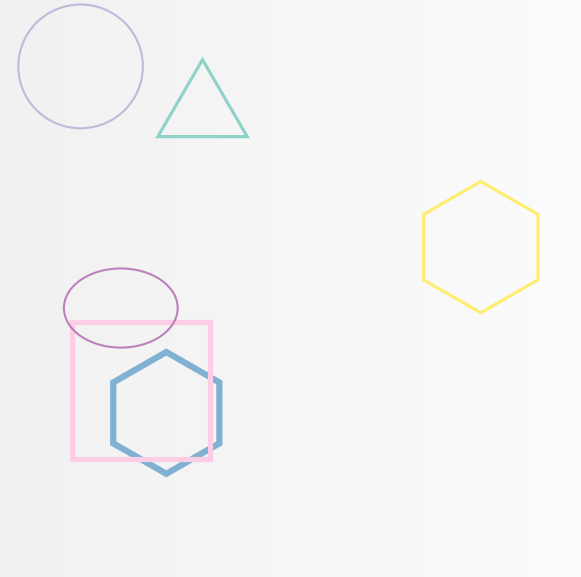[{"shape": "triangle", "thickness": 1.5, "radius": 0.44, "center": [0.348, 0.807]}, {"shape": "circle", "thickness": 1, "radius": 0.54, "center": [0.139, 0.884]}, {"shape": "hexagon", "thickness": 3, "radius": 0.53, "center": [0.286, 0.284]}, {"shape": "square", "thickness": 2.5, "radius": 0.6, "center": [0.243, 0.323]}, {"shape": "oval", "thickness": 1, "radius": 0.49, "center": [0.208, 0.466]}, {"shape": "hexagon", "thickness": 1.5, "radius": 0.57, "center": [0.827, 0.571]}]